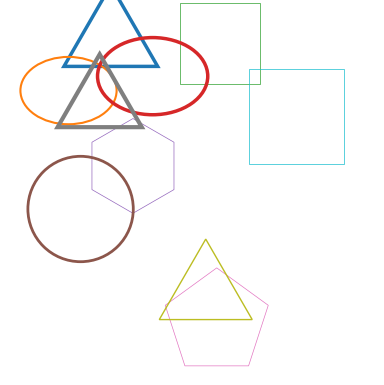[{"shape": "triangle", "thickness": 2.5, "radius": 0.7, "center": [0.288, 0.898]}, {"shape": "oval", "thickness": 1.5, "radius": 0.62, "center": [0.178, 0.765]}, {"shape": "square", "thickness": 0.5, "radius": 0.52, "center": [0.571, 0.886]}, {"shape": "oval", "thickness": 2.5, "radius": 0.72, "center": [0.396, 0.802]}, {"shape": "hexagon", "thickness": 0.5, "radius": 0.62, "center": [0.345, 0.569]}, {"shape": "circle", "thickness": 2, "radius": 0.68, "center": [0.209, 0.457]}, {"shape": "pentagon", "thickness": 0.5, "radius": 0.7, "center": [0.563, 0.164]}, {"shape": "triangle", "thickness": 3, "radius": 0.63, "center": [0.259, 0.733]}, {"shape": "triangle", "thickness": 1, "radius": 0.7, "center": [0.534, 0.24]}, {"shape": "square", "thickness": 0.5, "radius": 0.62, "center": [0.771, 0.697]}]